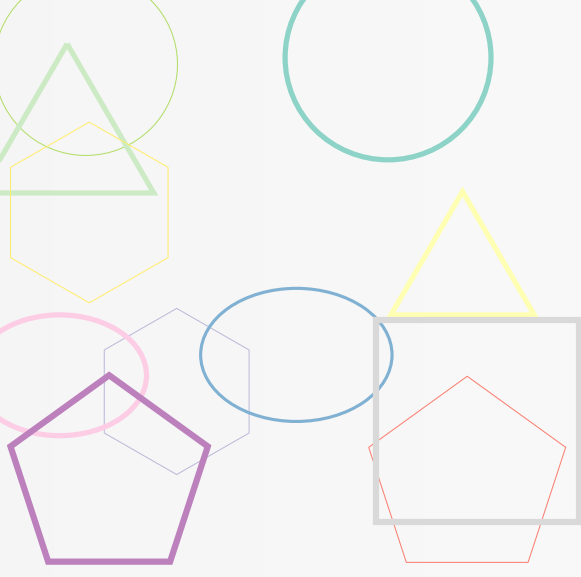[{"shape": "circle", "thickness": 2.5, "radius": 0.89, "center": [0.668, 0.899]}, {"shape": "triangle", "thickness": 2.5, "radius": 0.71, "center": [0.796, 0.525]}, {"shape": "hexagon", "thickness": 0.5, "radius": 0.72, "center": [0.304, 0.321]}, {"shape": "pentagon", "thickness": 0.5, "radius": 0.89, "center": [0.804, 0.169]}, {"shape": "oval", "thickness": 1.5, "radius": 0.82, "center": [0.51, 0.385]}, {"shape": "circle", "thickness": 0.5, "radius": 0.79, "center": [0.148, 0.888]}, {"shape": "oval", "thickness": 2.5, "radius": 0.75, "center": [0.103, 0.349]}, {"shape": "square", "thickness": 3, "radius": 0.87, "center": [0.821, 0.27]}, {"shape": "pentagon", "thickness": 3, "radius": 0.89, "center": [0.188, 0.171]}, {"shape": "triangle", "thickness": 2.5, "radius": 0.86, "center": [0.115, 0.751]}, {"shape": "hexagon", "thickness": 0.5, "radius": 0.78, "center": [0.154, 0.631]}]